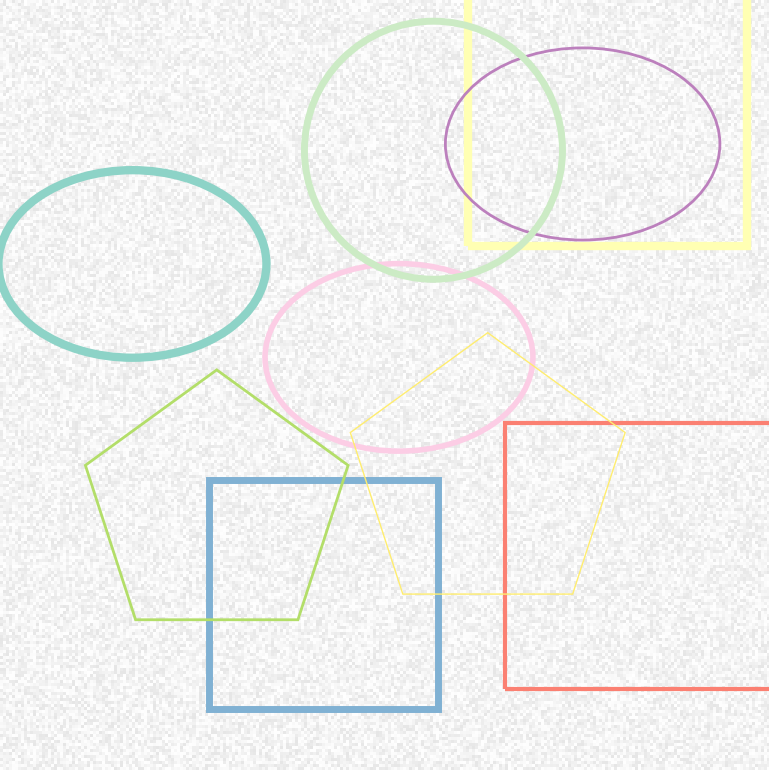[{"shape": "oval", "thickness": 3, "radius": 0.87, "center": [0.172, 0.657]}, {"shape": "square", "thickness": 3, "radius": 0.91, "center": [0.789, 0.861]}, {"shape": "square", "thickness": 1.5, "radius": 0.87, "center": [0.829, 0.278]}, {"shape": "square", "thickness": 2.5, "radius": 0.74, "center": [0.42, 0.228]}, {"shape": "pentagon", "thickness": 1, "radius": 0.9, "center": [0.282, 0.34]}, {"shape": "oval", "thickness": 2, "radius": 0.87, "center": [0.518, 0.536]}, {"shape": "oval", "thickness": 1, "radius": 0.89, "center": [0.757, 0.813]}, {"shape": "circle", "thickness": 2.5, "radius": 0.84, "center": [0.563, 0.805]}, {"shape": "pentagon", "thickness": 0.5, "radius": 0.94, "center": [0.633, 0.38]}]